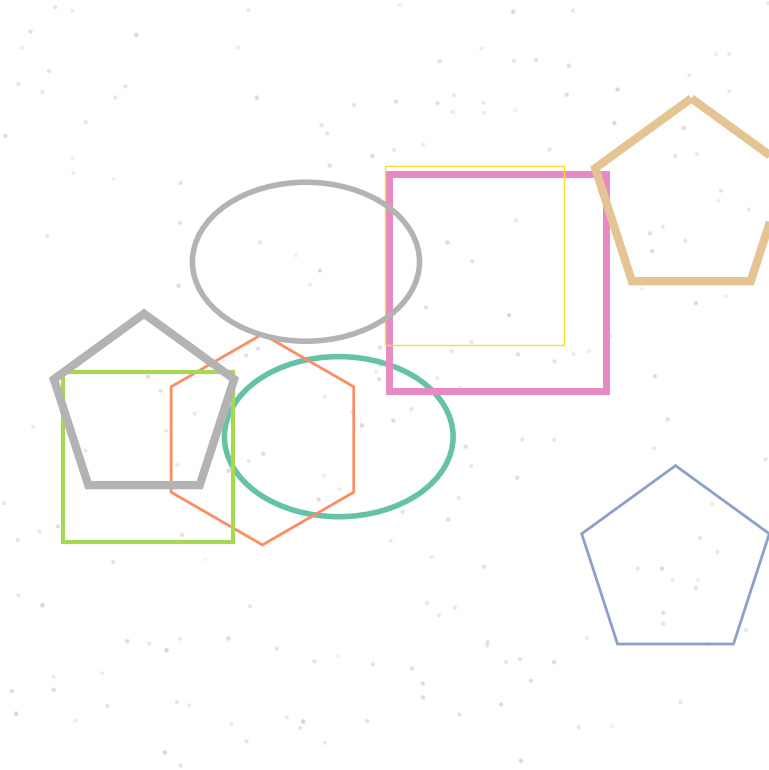[{"shape": "oval", "thickness": 2, "radius": 0.74, "center": [0.44, 0.433]}, {"shape": "hexagon", "thickness": 1, "radius": 0.68, "center": [0.341, 0.429]}, {"shape": "pentagon", "thickness": 1, "radius": 0.64, "center": [0.877, 0.267]}, {"shape": "square", "thickness": 2.5, "radius": 0.7, "center": [0.646, 0.633]}, {"shape": "square", "thickness": 1.5, "radius": 0.55, "center": [0.193, 0.407]}, {"shape": "square", "thickness": 0.5, "radius": 0.58, "center": [0.616, 0.668]}, {"shape": "pentagon", "thickness": 3, "radius": 0.66, "center": [0.898, 0.741]}, {"shape": "pentagon", "thickness": 3, "radius": 0.62, "center": [0.187, 0.47]}, {"shape": "oval", "thickness": 2, "radius": 0.74, "center": [0.397, 0.66]}]